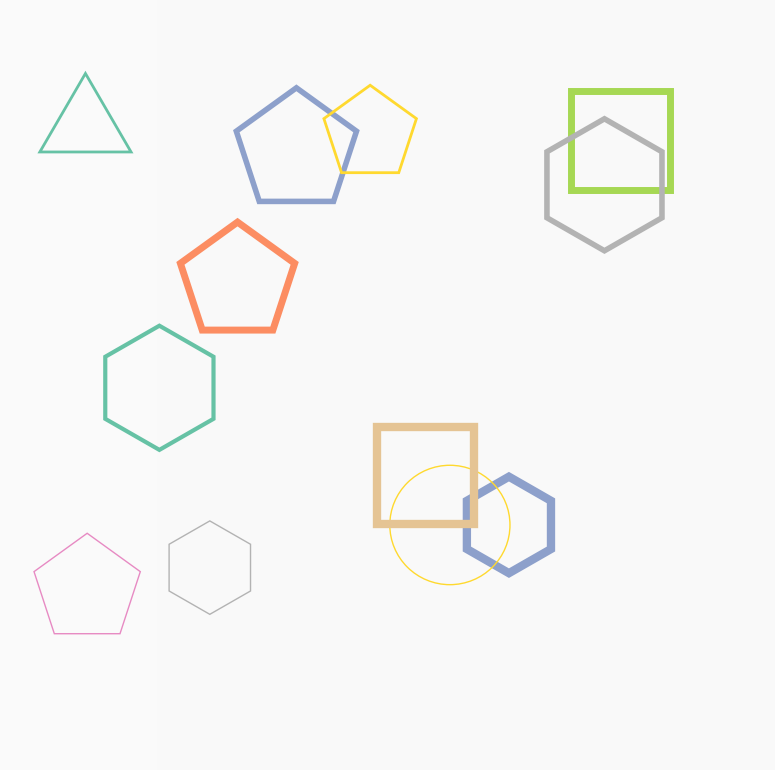[{"shape": "triangle", "thickness": 1, "radius": 0.34, "center": [0.11, 0.837]}, {"shape": "hexagon", "thickness": 1.5, "radius": 0.4, "center": [0.206, 0.496]}, {"shape": "pentagon", "thickness": 2.5, "radius": 0.39, "center": [0.307, 0.634]}, {"shape": "pentagon", "thickness": 2, "radius": 0.41, "center": [0.382, 0.804]}, {"shape": "hexagon", "thickness": 3, "radius": 0.31, "center": [0.657, 0.318]}, {"shape": "pentagon", "thickness": 0.5, "radius": 0.36, "center": [0.112, 0.235]}, {"shape": "square", "thickness": 2.5, "radius": 0.32, "center": [0.8, 0.817]}, {"shape": "pentagon", "thickness": 1, "radius": 0.31, "center": [0.478, 0.827]}, {"shape": "circle", "thickness": 0.5, "radius": 0.39, "center": [0.581, 0.318]}, {"shape": "square", "thickness": 3, "radius": 0.31, "center": [0.549, 0.382]}, {"shape": "hexagon", "thickness": 2, "radius": 0.43, "center": [0.78, 0.76]}, {"shape": "hexagon", "thickness": 0.5, "radius": 0.3, "center": [0.271, 0.263]}]